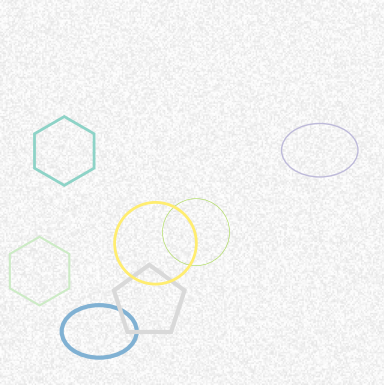[{"shape": "hexagon", "thickness": 2, "radius": 0.45, "center": [0.167, 0.608]}, {"shape": "oval", "thickness": 1, "radius": 0.5, "center": [0.831, 0.61]}, {"shape": "oval", "thickness": 3, "radius": 0.49, "center": [0.258, 0.139]}, {"shape": "circle", "thickness": 0.5, "radius": 0.44, "center": [0.509, 0.397]}, {"shape": "pentagon", "thickness": 3, "radius": 0.48, "center": [0.388, 0.216]}, {"shape": "hexagon", "thickness": 1.5, "radius": 0.45, "center": [0.103, 0.296]}, {"shape": "circle", "thickness": 2, "radius": 0.53, "center": [0.404, 0.368]}]